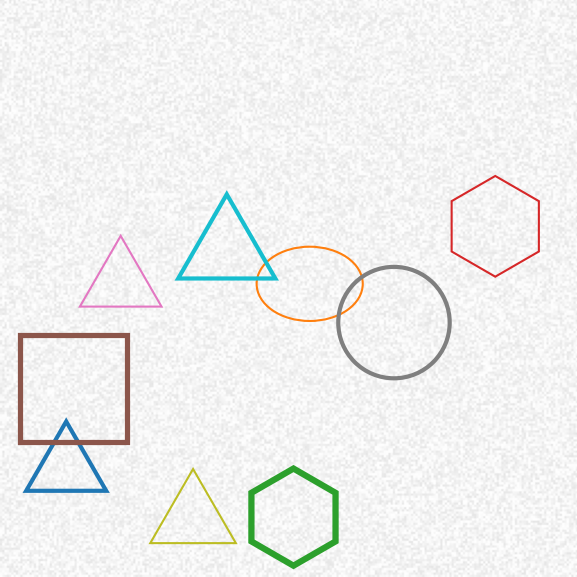[{"shape": "triangle", "thickness": 2, "radius": 0.4, "center": [0.115, 0.189]}, {"shape": "oval", "thickness": 1, "radius": 0.46, "center": [0.536, 0.508]}, {"shape": "hexagon", "thickness": 3, "radius": 0.42, "center": [0.508, 0.104]}, {"shape": "hexagon", "thickness": 1, "radius": 0.44, "center": [0.858, 0.607]}, {"shape": "square", "thickness": 2.5, "radius": 0.46, "center": [0.128, 0.327]}, {"shape": "triangle", "thickness": 1, "radius": 0.41, "center": [0.209, 0.509]}, {"shape": "circle", "thickness": 2, "radius": 0.48, "center": [0.682, 0.441]}, {"shape": "triangle", "thickness": 1, "radius": 0.43, "center": [0.334, 0.101]}, {"shape": "triangle", "thickness": 2, "radius": 0.49, "center": [0.393, 0.565]}]